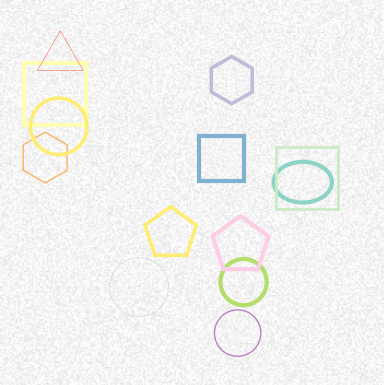[{"shape": "oval", "thickness": 3, "radius": 0.38, "center": [0.786, 0.527]}, {"shape": "square", "thickness": 3, "radius": 0.4, "center": [0.143, 0.757]}, {"shape": "hexagon", "thickness": 2.5, "radius": 0.31, "center": [0.602, 0.792]}, {"shape": "triangle", "thickness": 0.5, "radius": 0.34, "center": [0.157, 0.851]}, {"shape": "square", "thickness": 3, "radius": 0.3, "center": [0.576, 0.588]}, {"shape": "hexagon", "thickness": 1, "radius": 0.33, "center": [0.117, 0.591]}, {"shape": "circle", "thickness": 3, "radius": 0.3, "center": [0.633, 0.267]}, {"shape": "pentagon", "thickness": 3, "radius": 0.38, "center": [0.625, 0.363]}, {"shape": "circle", "thickness": 0.5, "radius": 0.38, "center": [0.361, 0.254]}, {"shape": "circle", "thickness": 1, "radius": 0.3, "center": [0.617, 0.135]}, {"shape": "square", "thickness": 2, "radius": 0.4, "center": [0.798, 0.538]}, {"shape": "pentagon", "thickness": 2.5, "radius": 0.35, "center": [0.443, 0.393]}, {"shape": "circle", "thickness": 2.5, "radius": 0.37, "center": [0.153, 0.672]}]